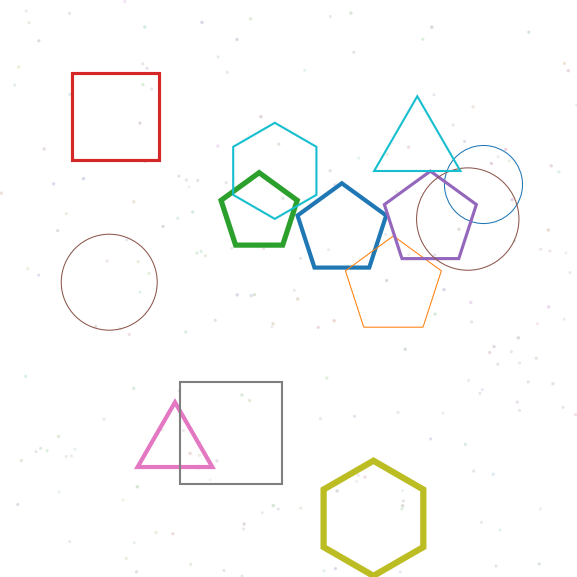[{"shape": "circle", "thickness": 0.5, "radius": 0.34, "center": [0.837, 0.68]}, {"shape": "pentagon", "thickness": 2, "radius": 0.4, "center": [0.592, 0.601]}, {"shape": "pentagon", "thickness": 0.5, "radius": 0.44, "center": [0.681, 0.503]}, {"shape": "pentagon", "thickness": 2.5, "radius": 0.35, "center": [0.449, 0.631]}, {"shape": "square", "thickness": 1.5, "radius": 0.37, "center": [0.2, 0.797]}, {"shape": "pentagon", "thickness": 1.5, "radius": 0.42, "center": [0.745, 0.619]}, {"shape": "circle", "thickness": 0.5, "radius": 0.42, "center": [0.189, 0.51]}, {"shape": "circle", "thickness": 0.5, "radius": 0.44, "center": [0.81, 0.62]}, {"shape": "triangle", "thickness": 2, "radius": 0.37, "center": [0.303, 0.228]}, {"shape": "square", "thickness": 1, "radius": 0.44, "center": [0.4, 0.25]}, {"shape": "hexagon", "thickness": 3, "radius": 0.5, "center": [0.647, 0.102]}, {"shape": "triangle", "thickness": 1, "radius": 0.43, "center": [0.723, 0.746]}, {"shape": "hexagon", "thickness": 1, "radius": 0.42, "center": [0.476, 0.703]}]